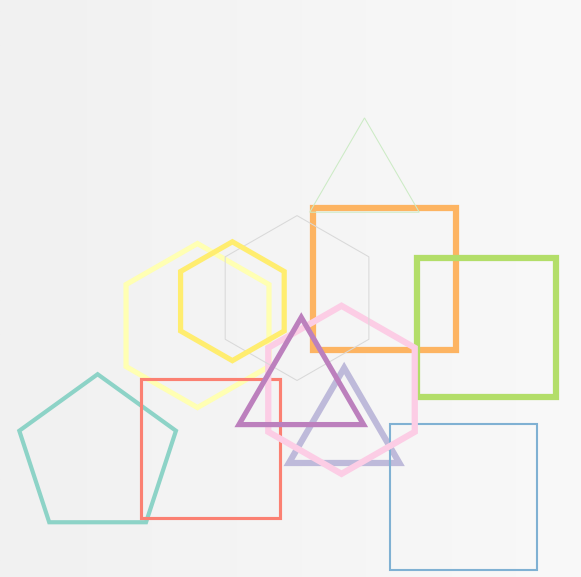[{"shape": "pentagon", "thickness": 2, "radius": 0.71, "center": [0.168, 0.209]}, {"shape": "hexagon", "thickness": 2.5, "radius": 0.71, "center": [0.34, 0.435]}, {"shape": "triangle", "thickness": 3, "radius": 0.55, "center": [0.592, 0.252]}, {"shape": "square", "thickness": 1.5, "radius": 0.6, "center": [0.362, 0.223]}, {"shape": "square", "thickness": 1, "radius": 0.63, "center": [0.797, 0.139]}, {"shape": "square", "thickness": 3, "radius": 0.61, "center": [0.661, 0.516]}, {"shape": "square", "thickness": 3, "radius": 0.6, "center": [0.837, 0.431]}, {"shape": "hexagon", "thickness": 3, "radius": 0.73, "center": [0.588, 0.324]}, {"shape": "hexagon", "thickness": 0.5, "radius": 0.71, "center": [0.511, 0.483]}, {"shape": "triangle", "thickness": 2.5, "radius": 0.62, "center": [0.518, 0.326]}, {"shape": "triangle", "thickness": 0.5, "radius": 0.54, "center": [0.627, 0.686]}, {"shape": "hexagon", "thickness": 2.5, "radius": 0.51, "center": [0.4, 0.478]}]